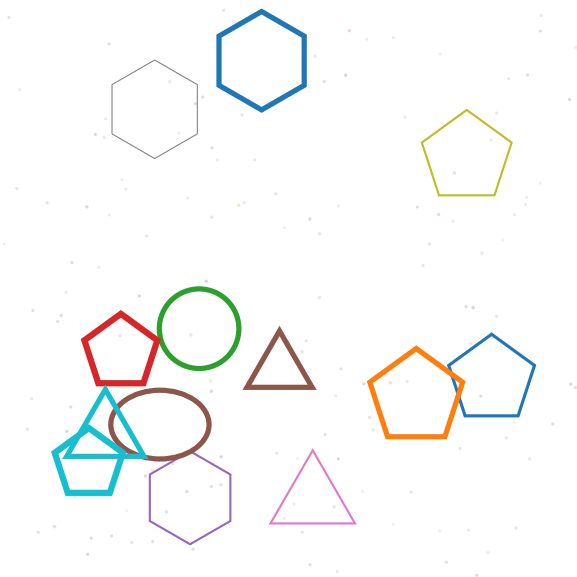[{"shape": "hexagon", "thickness": 2.5, "radius": 0.43, "center": [0.453, 0.894]}, {"shape": "pentagon", "thickness": 1.5, "radius": 0.39, "center": [0.851, 0.342]}, {"shape": "pentagon", "thickness": 2.5, "radius": 0.42, "center": [0.721, 0.311]}, {"shape": "circle", "thickness": 2.5, "radius": 0.34, "center": [0.345, 0.43]}, {"shape": "pentagon", "thickness": 3, "radius": 0.33, "center": [0.209, 0.389]}, {"shape": "hexagon", "thickness": 1, "radius": 0.4, "center": [0.329, 0.137]}, {"shape": "oval", "thickness": 2.5, "radius": 0.43, "center": [0.277, 0.264]}, {"shape": "triangle", "thickness": 2.5, "radius": 0.33, "center": [0.484, 0.361]}, {"shape": "triangle", "thickness": 1, "radius": 0.42, "center": [0.542, 0.135]}, {"shape": "hexagon", "thickness": 0.5, "radius": 0.43, "center": [0.268, 0.81]}, {"shape": "pentagon", "thickness": 1, "radius": 0.41, "center": [0.808, 0.727]}, {"shape": "triangle", "thickness": 2.5, "radius": 0.39, "center": [0.182, 0.248]}, {"shape": "pentagon", "thickness": 3, "radius": 0.31, "center": [0.154, 0.196]}]